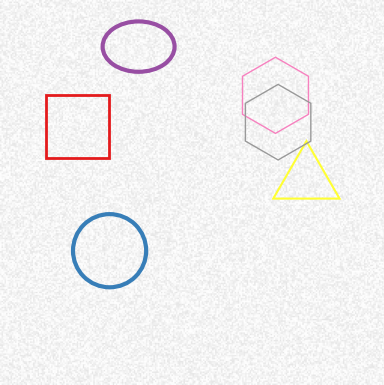[{"shape": "square", "thickness": 2, "radius": 0.41, "center": [0.202, 0.672]}, {"shape": "circle", "thickness": 3, "radius": 0.48, "center": [0.285, 0.349]}, {"shape": "oval", "thickness": 3, "radius": 0.47, "center": [0.36, 0.879]}, {"shape": "triangle", "thickness": 1.5, "radius": 0.5, "center": [0.796, 0.534]}, {"shape": "hexagon", "thickness": 1, "radius": 0.49, "center": [0.716, 0.752]}, {"shape": "hexagon", "thickness": 1, "radius": 0.49, "center": [0.722, 0.683]}]